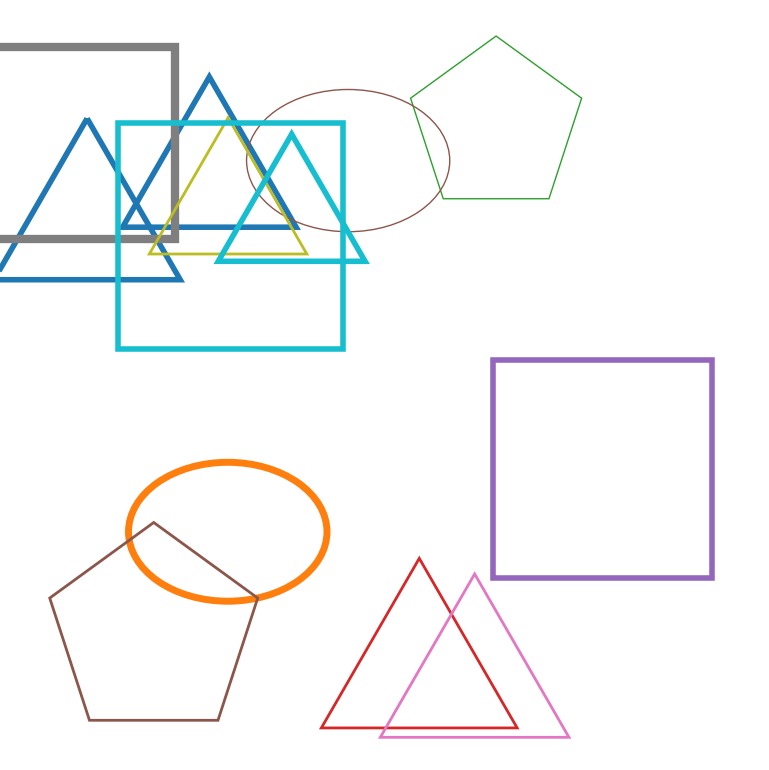[{"shape": "triangle", "thickness": 2, "radius": 0.7, "center": [0.113, 0.707]}, {"shape": "triangle", "thickness": 2, "radius": 0.65, "center": [0.272, 0.77]}, {"shape": "oval", "thickness": 2.5, "radius": 0.64, "center": [0.296, 0.309]}, {"shape": "pentagon", "thickness": 0.5, "radius": 0.58, "center": [0.644, 0.836]}, {"shape": "triangle", "thickness": 1, "radius": 0.73, "center": [0.545, 0.128]}, {"shape": "square", "thickness": 2, "radius": 0.71, "center": [0.783, 0.391]}, {"shape": "pentagon", "thickness": 1, "radius": 0.71, "center": [0.2, 0.179]}, {"shape": "oval", "thickness": 0.5, "radius": 0.66, "center": [0.452, 0.791]}, {"shape": "triangle", "thickness": 1, "radius": 0.71, "center": [0.616, 0.113]}, {"shape": "square", "thickness": 3, "radius": 0.62, "center": [0.102, 0.815]}, {"shape": "triangle", "thickness": 1, "radius": 0.59, "center": [0.296, 0.729]}, {"shape": "triangle", "thickness": 2, "radius": 0.55, "center": [0.379, 0.716]}, {"shape": "square", "thickness": 2, "radius": 0.73, "center": [0.299, 0.694]}]